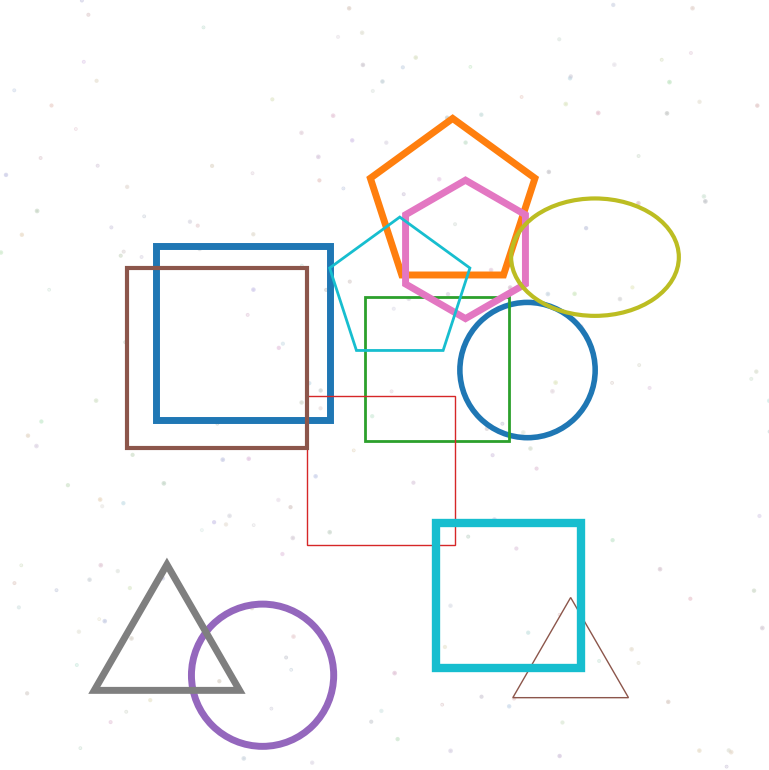[{"shape": "circle", "thickness": 2, "radius": 0.44, "center": [0.685, 0.519]}, {"shape": "square", "thickness": 2.5, "radius": 0.56, "center": [0.315, 0.568]}, {"shape": "pentagon", "thickness": 2.5, "radius": 0.56, "center": [0.588, 0.734]}, {"shape": "square", "thickness": 1, "radius": 0.47, "center": [0.567, 0.521]}, {"shape": "square", "thickness": 0.5, "radius": 0.48, "center": [0.495, 0.389]}, {"shape": "circle", "thickness": 2.5, "radius": 0.46, "center": [0.341, 0.123]}, {"shape": "square", "thickness": 1.5, "radius": 0.58, "center": [0.282, 0.535]}, {"shape": "triangle", "thickness": 0.5, "radius": 0.43, "center": [0.741, 0.137]}, {"shape": "hexagon", "thickness": 2.5, "radius": 0.45, "center": [0.605, 0.676]}, {"shape": "triangle", "thickness": 2.5, "radius": 0.54, "center": [0.217, 0.158]}, {"shape": "oval", "thickness": 1.5, "radius": 0.54, "center": [0.773, 0.666]}, {"shape": "pentagon", "thickness": 1, "radius": 0.48, "center": [0.519, 0.622]}, {"shape": "square", "thickness": 3, "radius": 0.47, "center": [0.66, 0.227]}]